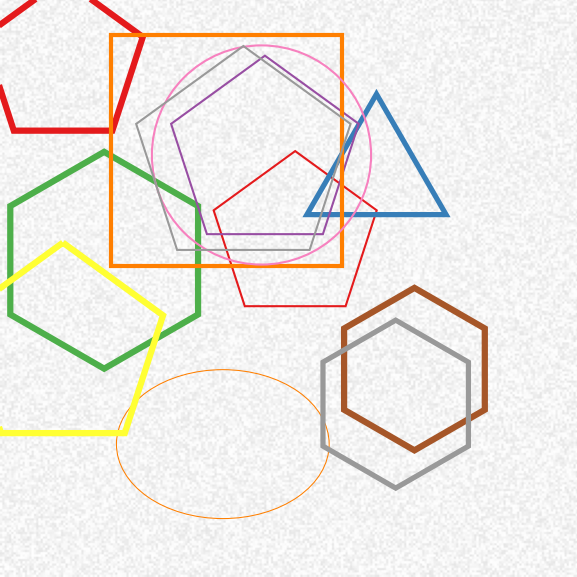[{"shape": "pentagon", "thickness": 3, "radius": 0.73, "center": [0.109, 0.89]}, {"shape": "pentagon", "thickness": 1, "radius": 0.74, "center": [0.511, 0.589]}, {"shape": "triangle", "thickness": 2.5, "radius": 0.7, "center": [0.652, 0.697]}, {"shape": "hexagon", "thickness": 3, "radius": 0.94, "center": [0.18, 0.548]}, {"shape": "pentagon", "thickness": 1, "radius": 0.85, "center": [0.459, 0.732]}, {"shape": "oval", "thickness": 0.5, "radius": 0.92, "center": [0.386, 0.23]}, {"shape": "square", "thickness": 2, "radius": 1.0, "center": [0.392, 0.739]}, {"shape": "pentagon", "thickness": 3, "radius": 0.91, "center": [0.109, 0.397]}, {"shape": "hexagon", "thickness": 3, "radius": 0.7, "center": [0.718, 0.36]}, {"shape": "circle", "thickness": 1, "radius": 0.95, "center": [0.453, 0.731]}, {"shape": "pentagon", "thickness": 1, "radius": 0.98, "center": [0.421, 0.724]}, {"shape": "hexagon", "thickness": 2.5, "radius": 0.73, "center": [0.685, 0.299]}]